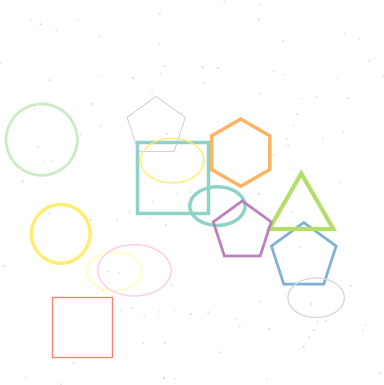[{"shape": "square", "thickness": 2.5, "radius": 0.46, "center": [0.449, 0.539]}, {"shape": "oval", "thickness": 2.5, "radius": 0.36, "center": [0.565, 0.465]}, {"shape": "oval", "thickness": 1, "radius": 0.36, "center": [0.297, 0.295]}, {"shape": "pentagon", "thickness": 0.5, "radius": 0.4, "center": [0.406, 0.67]}, {"shape": "square", "thickness": 1, "radius": 0.39, "center": [0.213, 0.151]}, {"shape": "pentagon", "thickness": 2, "radius": 0.44, "center": [0.789, 0.334]}, {"shape": "hexagon", "thickness": 2.5, "radius": 0.44, "center": [0.625, 0.603]}, {"shape": "triangle", "thickness": 3, "radius": 0.48, "center": [0.783, 0.453]}, {"shape": "oval", "thickness": 1, "radius": 0.48, "center": [0.349, 0.298]}, {"shape": "oval", "thickness": 1, "radius": 0.37, "center": [0.821, 0.227]}, {"shape": "pentagon", "thickness": 2, "radius": 0.4, "center": [0.629, 0.399]}, {"shape": "circle", "thickness": 2, "radius": 0.46, "center": [0.108, 0.637]}, {"shape": "oval", "thickness": 1, "radius": 0.41, "center": [0.447, 0.583]}, {"shape": "circle", "thickness": 2.5, "radius": 0.38, "center": [0.158, 0.393]}]